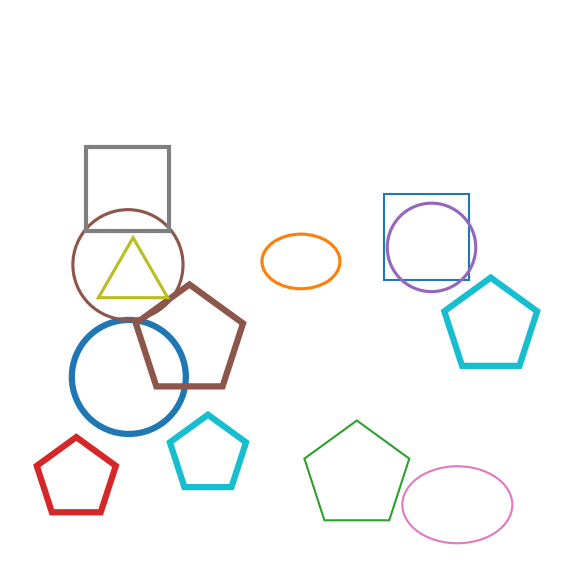[{"shape": "square", "thickness": 1, "radius": 0.37, "center": [0.739, 0.589]}, {"shape": "circle", "thickness": 3, "radius": 0.49, "center": [0.223, 0.346]}, {"shape": "oval", "thickness": 1.5, "radius": 0.34, "center": [0.521, 0.546]}, {"shape": "pentagon", "thickness": 1, "radius": 0.48, "center": [0.618, 0.175]}, {"shape": "pentagon", "thickness": 3, "radius": 0.36, "center": [0.132, 0.17]}, {"shape": "circle", "thickness": 1.5, "radius": 0.38, "center": [0.747, 0.571]}, {"shape": "circle", "thickness": 1.5, "radius": 0.48, "center": [0.222, 0.541]}, {"shape": "pentagon", "thickness": 3, "radius": 0.49, "center": [0.328, 0.409]}, {"shape": "oval", "thickness": 1, "radius": 0.48, "center": [0.792, 0.125]}, {"shape": "square", "thickness": 2, "radius": 0.36, "center": [0.221, 0.672]}, {"shape": "triangle", "thickness": 1.5, "radius": 0.35, "center": [0.23, 0.518]}, {"shape": "pentagon", "thickness": 3, "radius": 0.35, "center": [0.36, 0.212]}, {"shape": "pentagon", "thickness": 3, "radius": 0.42, "center": [0.85, 0.434]}]